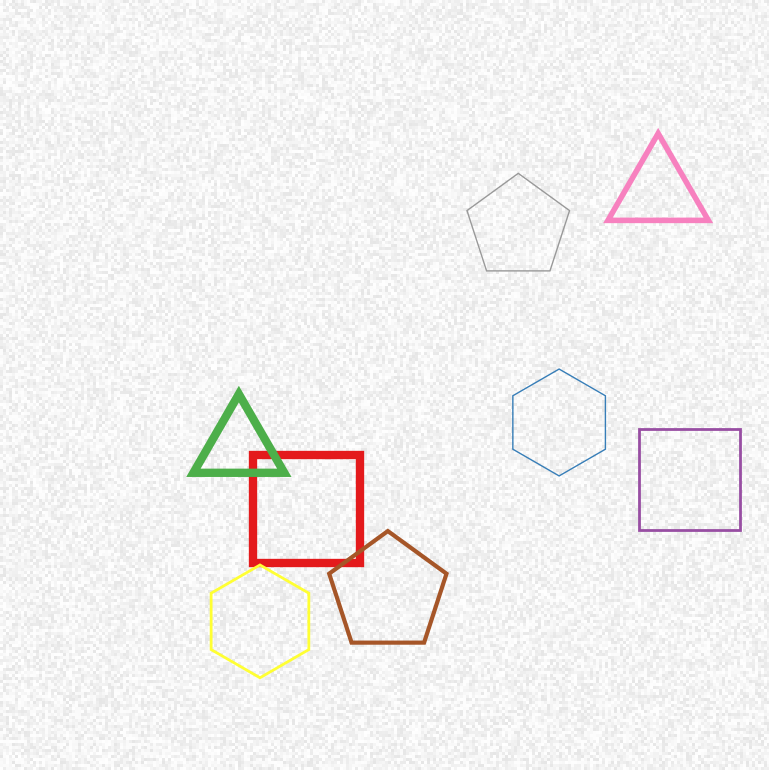[{"shape": "square", "thickness": 3, "radius": 0.35, "center": [0.398, 0.339]}, {"shape": "hexagon", "thickness": 0.5, "radius": 0.35, "center": [0.726, 0.451]}, {"shape": "triangle", "thickness": 3, "radius": 0.34, "center": [0.31, 0.42]}, {"shape": "square", "thickness": 1, "radius": 0.33, "center": [0.895, 0.377]}, {"shape": "hexagon", "thickness": 1, "radius": 0.37, "center": [0.338, 0.193]}, {"shape": "pentagon", "thickness": 1.5, "radius": 0.4, "center": [0.504, 0.23]}, {"shape": "triangle", "thickness": 2, "radius": 0.38, "center": [0.855, 0.751]}, {"shape": "pentagon", "thickness": 0.5, "radius": 0.35, "center": [0.673, 0.705]}]